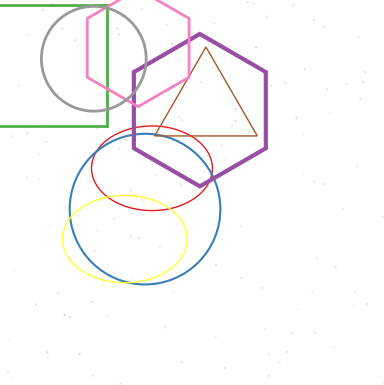[{"shape": "oval", "thickness": 1, "radius": 0.79, "center": [0.395, 0.563]}, {"shape": "circle", "thickness": 1.5, "radius": 0.98, "center": [0.377, 0.457]}, {"shape": "square", "thickness": 2, "radius": 0.79, "center": [0.121, 0.829]}, {"shape": "hexagon", "thickness": 3, "radius": 0.99, "center": [0.519, 0.714]}, {"shape": "oval", "thickness": 1, "radius": 0.81, "center": [0.324, 0.379]}, {"shape": "triangle", "thickness": 1, "radius": 0.77, "center": [0.535, 0.724]}, {"shape": "hexagon", "thickness": 2, "radius": 0.76, "center": [0.359, 0.876]}, {"shape": "circle", "thickness": 2, "radius": 0.68, "center": [0.244, 0.847]}]